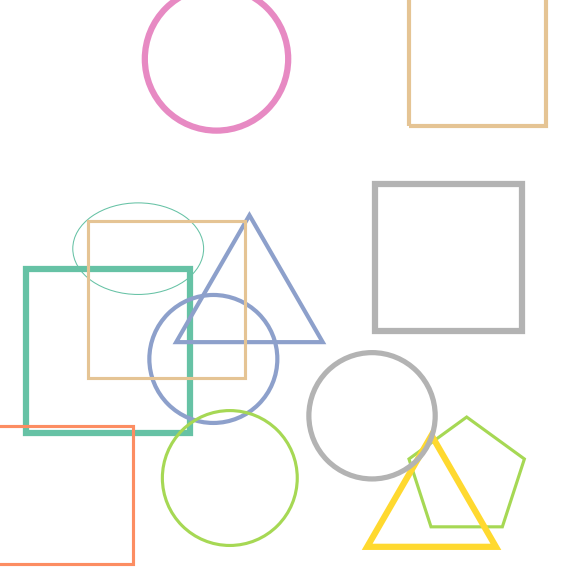[{"shape": "square", "thickness": 3, "radius": 0.71, "center": [0.187, 0.392]}, {"shape": "oval", "thickness": 0.5, "radius": 0.57, "center": [0.239, 0.569]}, {"shape": "square", "thickness": 1.5, "radius": 0.6, "center": [0.111, 0.142]}, {"shape": "triangle", "thickness": 2, "radius": 0.73, "center": [0.432, 0.48]}, {"shape": "circle", "thickness": 2, "radius": 0.55, "center": [0.369, 0.378]}, {"shape": "circle", "thickness": 3, "radius": 0.62, "center": [0.375, 0.897]}, {"shape": "pentagon", "thickness": 1.5, "radius": 0.53, "center": [0.808, 0.172]}, {"shape": "circle", "thickness": 1.5, "radius": 0.58, "center": [0.398, 0.171]}, {"shape": "triangle", "thickness": 3, "radius": 0.64, "center": [0.747, 0.117]}, {"shape": "square", "thickness": 2, "radius": 0.59, "center": [0.827, 0.899]}, {"shape": "square", "thickness": 1.5, "radius": 0.68, "center": [0.288, 0.481]}, {"shape": "square", "thickness": 3, "radius": 0.64, "center": [0.777, 0.554]}, {"shape": "circle", "thickness": 2.5, "radius": 0.55, "center": [0.644, 0.279]}]